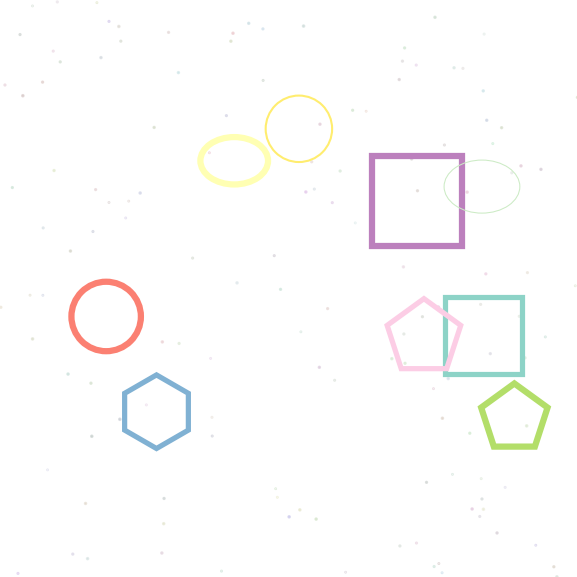[{"shape": "square", "thickness": 2.5, "radius": 0.33, "center": [0.837, 0.418]}, {"shape": "oval", "thickness": 3, "radius": 0.29, "center": [0.406, 0.721]}, {"shape": "circle", "thickness": 3, "radius": 0.3, "center": [0.184, 0.451]}, {"shape": "hexagon", "thickness": 2.5, "radius": 0.32, "center": [0.271, 0.286]}, {"shape": "pentagon", "thickness": 3, "radius": 0.3, "center": [0.891, 0.275]}, {"shape": "pentagon", "thickness": 2.5, "radius": 0.33, "center": [0.734, 0.415]}, {"shape": "square", "thickness": 3, "radius": 0.39, "center": [0.723, 0.651]}, {"shape": "oval", "thickness": 0.5, "radius": 0.33, "center": [0.835, 0.676]}, {"shape": "circle", "thickness": 1, "radius": 0.29, "center": [0.518, 0.776]}]